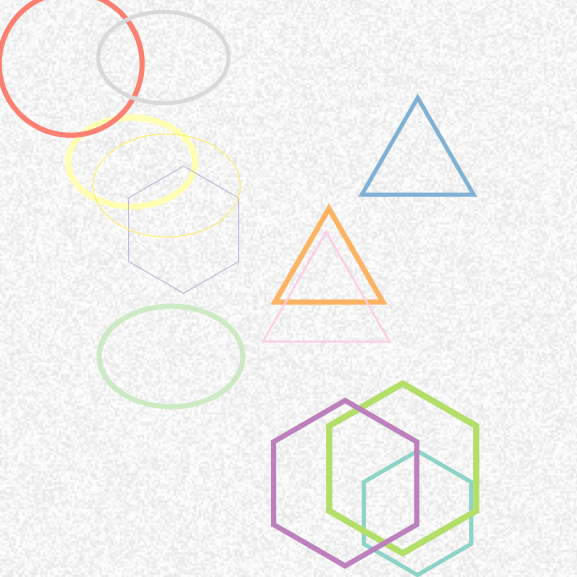[{"shape": "hexagon", "thickness": 2, "radius": 0.54, "center": [0.723, 0.111]}, {"shape": "oval", "thickness": 3, "radius": 0.55, "center": [0.228, 0.719]}, {"shape": "hexagon", "thickness": 0.5, "radius": 0.55, "center": [0.318, 0.601]}, {"shape": "circle", "thickness": 2.5, "radius": 0.62, "center": [0.122, 0.889]}, {"shape": "triangle", "thickness": 2, "radius": 0.56, "center": [0.723, 0.718]}, {"shape": "triangle", "thickness": 2.5, "radius": 0.54, "center": [0.57, 0.53]}, {"shape": "hexagon", "thickness": 3, "radius": 0.73, "center": [0.697, 0.188]}, {"shape": "triangle", "thickness": 1, "radius": 0.63, "center": [0.565, 0.471]}, {"shape": "oval", "thickness": 2, "radius": 0.56, "center": [0.283, 0.9]}, {"shape": "hexagon", "thickness": 2.5, "radius": 0.72, "center": [0.598, 0.162]}, {"shape": "oval", "thickness": 2.5, "radius": 0.62, "center": [0.296, 0.382]}, {"shape": "oval", "thickness": 0.5, "radius": 0.64, "center": [0.289, 0.678]}]